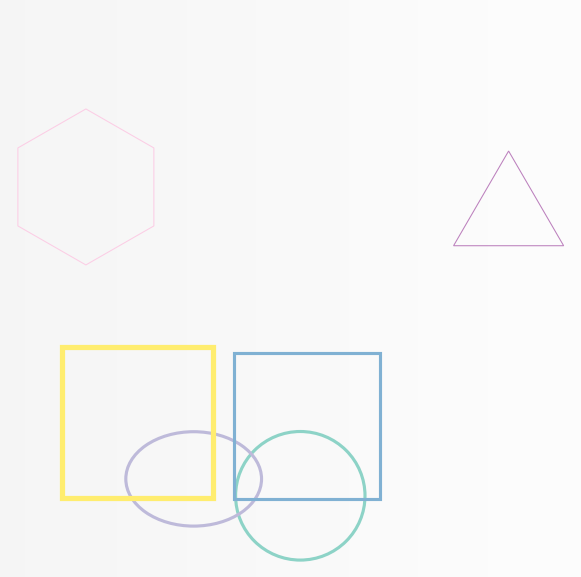[{"shape": "circle", "thickness": 1.5, "radius": 0.56, "center": [0.517, 0.141]}, {"shape": "oval", "thickness": 1.5, "radius": 0.58, "center": [0.333, 0.17]}, {"shape": "square", "thickness": 1.5, "radius": 0.63, "center": [0.528, 0.262]}, {"shape": "hexagon", "thickness": 0.5, "radius": 0.68, "center": [0.148, 0.675]}, {"shape": "triangle", "thickness": 0.5, "radius": 0.55, "center": [0.875, 0.628]}, {"shape": "square", "thickness": 2.5, "radius": 0.65, "center": [0.236, 0.268]}]